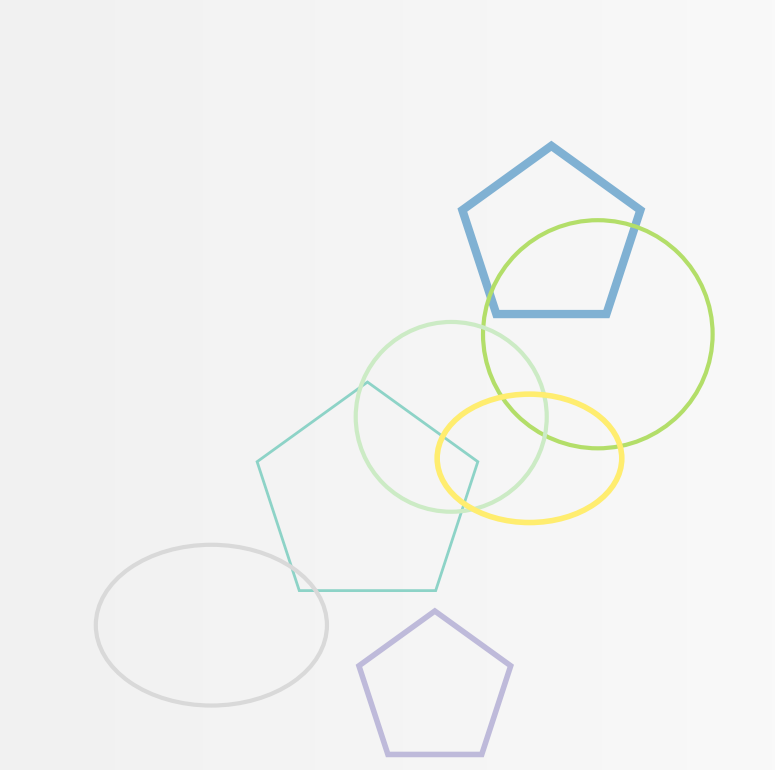[{"shape": "pentagon", "thickness": 1, "radius": 0.75, "center": [0.474, 0.354]}, {"shape": "pentagon", "thickness": 2, "radius": 0.51, "center": [0.561, 0.103]}, {"shape": "pentagon", "thickness": 3, "radius": 0.6, "center": [0.711, 0.69]}, {"shape": "circle", "thickness": 1.5, "radius": 0.74, "center": [0.771, 0.566]}, {"shape": "oval", "thickness": 1.5, "radius": 0.75, "center": [0.273, 0.188]}, {"shape": "circle", "thickness": 1.5, "radius": 0.62, "center": [0.582, 0.459]}, {"shape": "oval", "thickness": 2, "radius": 0.6, "center": [0.683, 0.405]}]